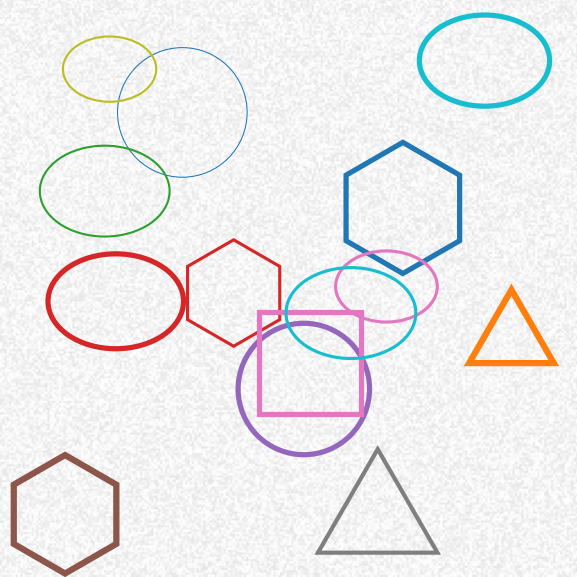[{"shape": "circle", "thickness": 0.5, "radius": 0.56, "center": [0.316, 0.804]}, {"shape": "hexagon", "thickness": 2.5, "radius": 0.57, "center": [0.698, 0.639]}, {"shape": "triangle", "thickness": 3, "radius": 0.42, "center": [0.886, 0.413]}, {"shape": "oval", "thickness": 1, "radius": 0.56, "center": [0.181, 0.668]}, {"shape": "oval", "thickness": 2.5, "radius": 0.59, "center": [0.2, 0.477]}, {"shape": "hexagon", "thickness": 1.5, "radius": 0.46, "center": [0.405, 0.492]}, {"shape": "circle", "thickness": 2.5, "radius": 0.57, "center": [0.526, 0.326]}, {"shape": "hexagon", "thickness": 3, "radius": 0.51, "center": [0.113, 0.109]}, {"shape": "square", "thickness": 2.5, "radius": 0.44, "center": [0.537, 0.371]}, {"shape": "oval", "thickness": 1.5, "radius": 0.44, "center": [0.669, 0.503]}, {"shape": "triangle", "thickness": 2, "radius": 0.6, "center": [0.654, 0.102]}, {"shape": "oval", "thickness": 1, "radius": 0.4, "center": [0.19, 0.879]}, {"shape": "oval", "thickness": 1.5, "radius": 0.56, "center": [0.608, 0.457]}, {"shape": "oval", "thickness": 2.5, "radius": 0.56, "center": [0.839, 0.894]}]